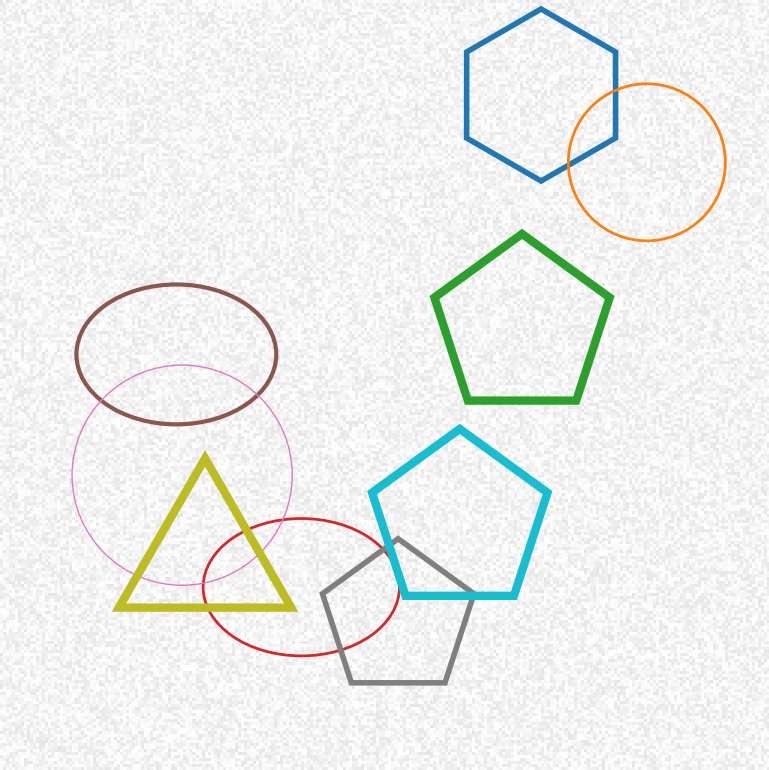[{"shape": "hexagon", "thickness": 2, "radius": 0.56, "center": [0.703, 0.877]}, {"shape": "circle", "thickness": 1, "radius": 0.51, "center": [0.84, 0.789]}, {"shape": "pentagon", "thickness": 3, "radius": 0.6, "center": [0.678, 0.577]}, {"shape": "oval", "thickness": 1, "radius": 0.64, "center": [0.391, 0.237]}, {"shape": "oval", "thickness": 1.5, "radius": 0.65, "center": [0.229, 0.54]}, {"shape": "circle", "thickness": 0.5, "radius": 0.71, "center": [0.237, 0.383]}, {"shape": "pentagon", "thickness": 2, "radius": 0.52, "center": [0.517, 0.197]}, {"shape": "triangle", "thickness": 3, "radius": 0.65, "center": [0.266, 0.275]}, {"shape": "pentagon", "thickness": 3, "radius": 0.6, "center": [0.597, 0.323]}]